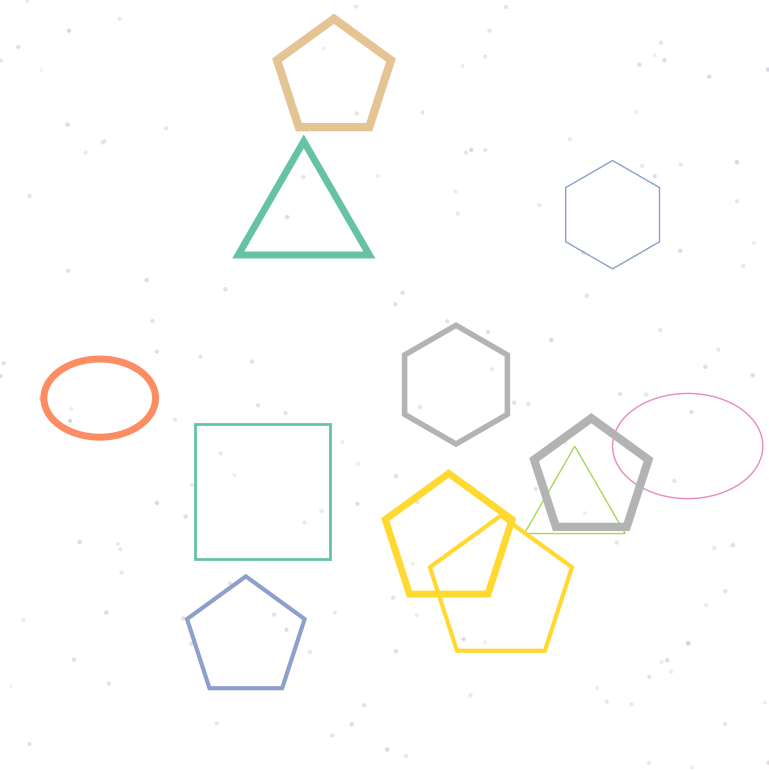[{"shape": "triangle", "thickness": 2.5, "radius": 0.49, "center": [0.395, 0.718]}, {"shape": "square", "thickness": 1, "radius": 0.44, "center": [0.341, 0.362]}, {"shape": "oval", "thickness": 2.5, "radius": 0.36, "center": [0.13, 0.483]}, {"shape": "hexagon", "thickness": 0.5, "radius": 0.35, "center": [0.796, 0.721]}, {"shape": "pentagon", "thickness": 1.5, "radius": 0.4, "center": [0.319, 0.171]}, {"shape": "oval", "thickness": 0.5, "radius": 0.49, "center": [0.893, 0.421]}, {"shape": "triangle", "thickness": 0.5, "radius": 0.38, "center": [0.746, 0.345]}, {"shape": "pentagon", "thickness": 1.5, "radius": 0.49, "center": [0.651, 0.233]}, {"shape": "pentagon", "thickness": 2.5, "radius": 0.43, "center": [0.583, 0.299]}, {"shape": "pentagon", "thickness": 3, "radius": 0.39, "center": [0.434, 0.898]}, {"shape": "pentagon", "thickness": 3, "radius": 0.39, "center": [0.768, 0.379]}, {"shape": "hexagon", "thickness": 2, "radius": 0.39, "center": [0.592, 0.5]}]